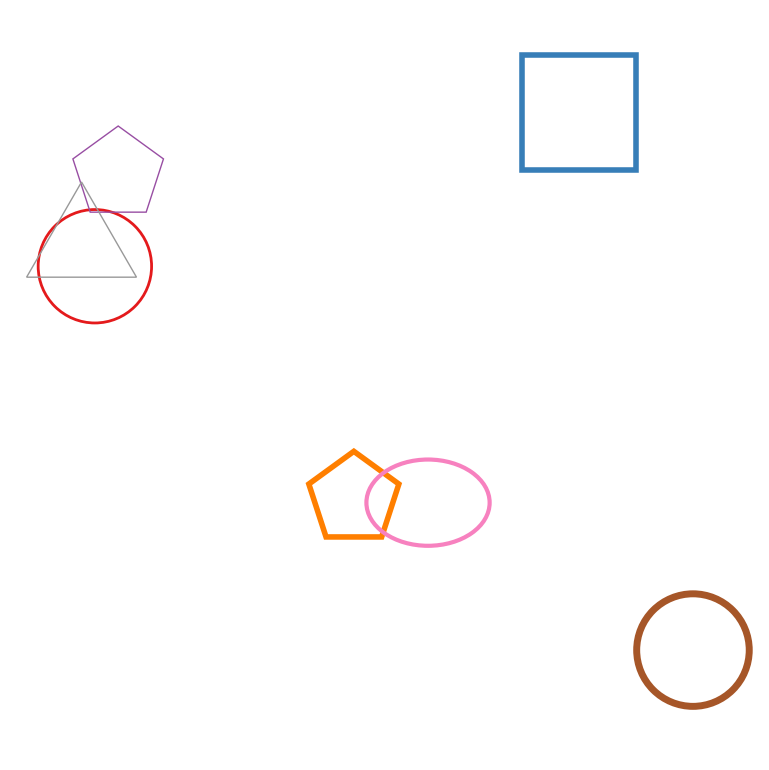[{"shape": "circle", "thickness": 1, "radius": 0.37, "center": [0.123, 0.654]}, {"shape": "square", "thickness": 2, "radius": 0.37, "center": [0.752, 0.854]}, {"shape": "pentagon", "thickness": 0.5, "radius": 0.31, "center": [0.153, 0.775]}, {"shape": "pentagon", "thickness": 2, "radius": 0.31, "center": [0.46, 0.352]}, {"shape": "circle", "thickness": 2.5, "radius": 0.37, "center": [0.9, 0.156]}, {"shape": "oval", "thickness": 1.5, "radius": 0.4, "center": [0.556, 0.347]}, {"shape": "triangle", "thickness": 0.5, "radius": 0.41, "center": [0.106, 0.681]}]